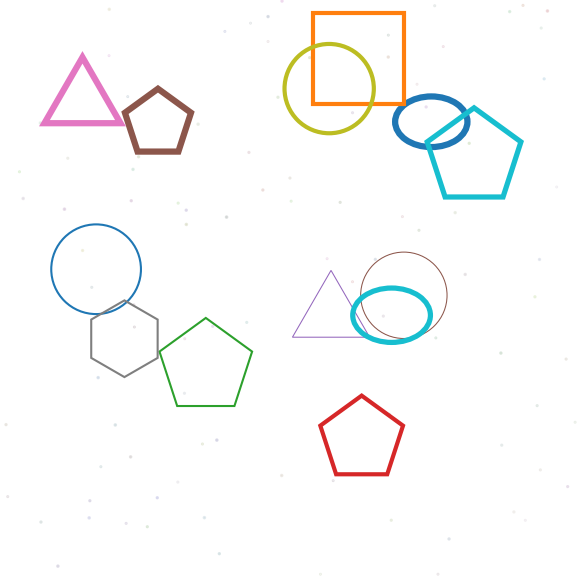[{"shape": "oval", "thickness": 3, "radius": 0.31, "center": [0.747, 0.788]}, {"shape": "circle", "thickness": 1, "radius": 0.39, "center": [0.166, 0.533]}, {"shape": "square", "thickness": 2, "radius": 0.39, "center": [0.621, 0.898]}, {"shape": "pentagon", "thickness": 1, "radius": 0.42, "center": [0.356, 0.364]}, {"shape": "pentagon", "thickness": 2, "radius": 0.38, "center": [0.626, 0.239]}, {"shape": "triangle", "thickness": 0.5, "radius": 0.39, "center": [0.573, 0.454]}, {"shape": "pentagon", "thickness": 3, "radius": 0.3, "center": [0.274, 0.785]}, {"shape": "circle", "thickness": 0.5, "radius": 0.37, "center": [0.699, 0.488]}, {"shape": "triangle", "thickness": 3, "radius": 0.38, "center": [0.143, 0.824]}, {"shape": "hexagon", "thickness": 1, "radius": 0.33, "center": [0.215, 0.413]}, {"shape": "circle", "thickness": 2, "radius": 0.39, "center": [0.57, 0.846]}, {"shape": "pentagon", "thickness": 2.5, "radius": 0.43, "center": [0.821, 0.727]}, {"shape": "oval", "thickness": 2.5, "radius": 0.34, "center": [0.678, 0.453]}]